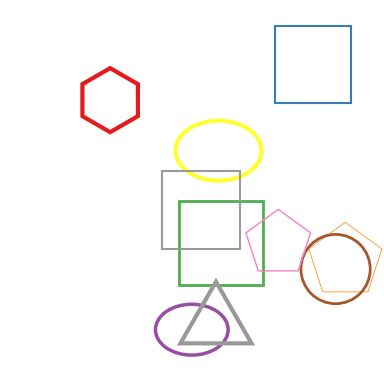[{"shape": "hexagon", "thickness": 3, "radius": 0.42, "center": [0.286, 0.74]}, {"shape": "square", "thickness": 1.5, "radius": 0.5, "center": [0.813, 0.832]}, {"shape": "square", "thickness": 2, "radius": 0.54, "center": [0.574, 0.369]}, {"shape": "oval", "thickness": 2.5, "radius": 0.47, "center": [0.498, 0.144]}, {"shape": "pentagon", "thickness": 0.5, "radius": 0.5, "center": [0.897, 0.323]}, {"shape": "oval", "thickness": 3, "radius": 0.56, "center": [0.568, 0.609]}, {"shape": "circle", "thickness": 2, "radius": 0.45, "center": [0.872, 0.301]}, {"shape": "pentagon", "thickness": 1, "radius": 0.44, "center": [0.723, 0.368]}, {"shape": "square", "thickness": 1.5, "radius": 0.51, "center": [0.522, 0.454]}, {"shape": "triangle", "thickness": 3, "radius": 0.53, "center": [0.561, 0.162]}]